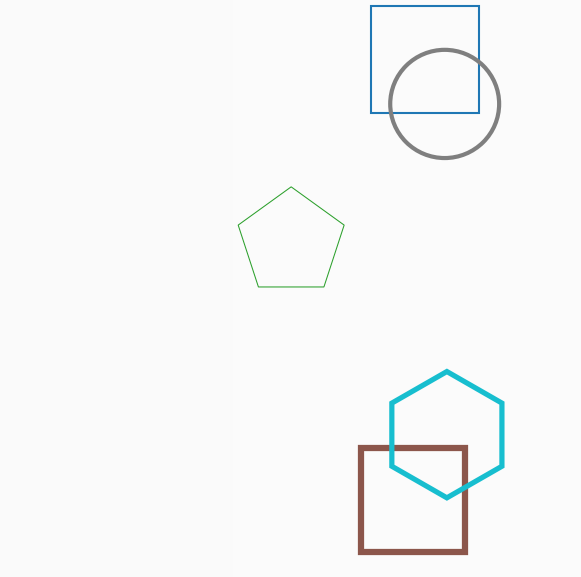[{"shape": "square", "thickness": 1, "radius": 0.46, "center": [0.731, 0.896]}, {"shape": "pentagon", "thickness": 0.5, "radius": 0.48, "center": [0.501, 0.58]}, {"shape": "square", "thickness": 3, "radius": 0.45, "center": [0.71, 0.133]}, {"shape": "circle", "thickness": 2, "radius": 0.47, "center": [0.765, 0.819]}, {"shape": "hexagon", "thickness": 2.5, "radius": 0.55, "center": [0.769, 0.246]}]